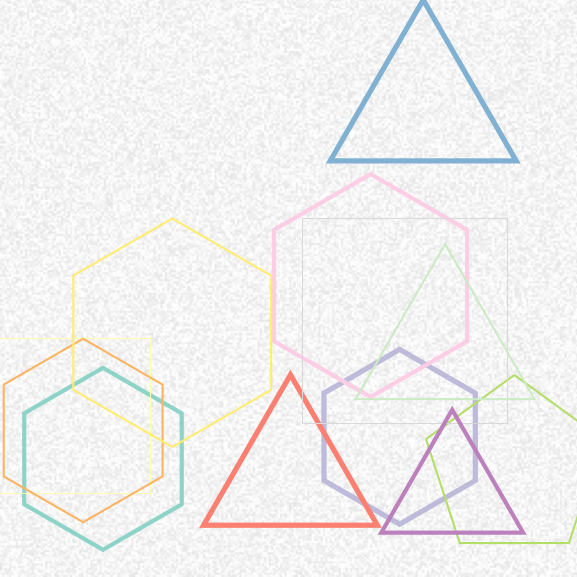[{"shape": "hexagon", "thickness": 2, "radius": 0.79, "center": [0.178, 0.205]}, {"shape": "square", "thickness": 0.5, "radius": 0.67, "center": [0.125, 0.28]}, {"shape": "hexagon", "thickness": 2.5, "radius": 0.76, "center": [0.692, 0.243]}, {"shape": "triangle", "thickness": 2.5, "radius": 0.87, "center": [0.503, 0.176]}, {"shape": "triangle", "thickness": 2.5, "radius": 0.93, "center": [0.733, 0.814]}, {"shape": "hexagon", "thickness": 1, "radius": 0.79, "center": [0.144, 0.254]}, {"shape": "pentagon", "thickness": 1, "radius": 0.8, "center": [0.891, 0.189]}, {"shape": "hexagon", "thickness": 2, "radius": 0.96, "center": [0.642, 0.505]}, {"shape": "square", "thickness": 0.5, "radius": 0.89, "center": [0.701, 0.444]}, {"shape": "triangle", "thickness": 2, "radius": 0.71, "center": [0.783, 0.148]}, {"shape": "triangle", "thickness": 1, "radius": 0.89, "center": [0.771, 0.397]}, {"shape": "hexagon", "thickness": 1, "radius": 0.99, "center": [0.298, 0.423]}]